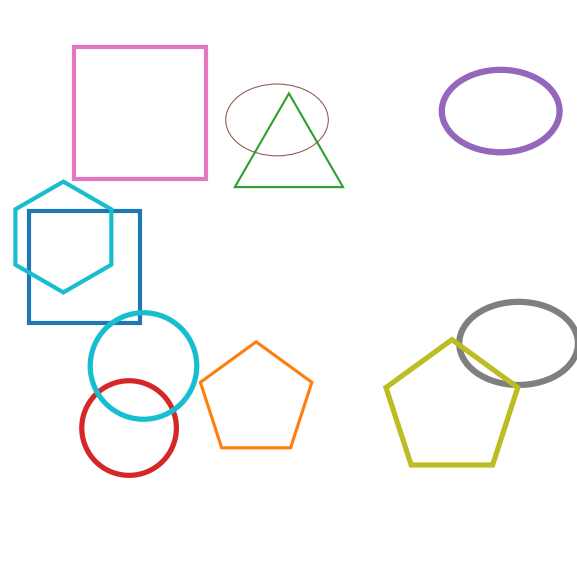[{"shape": "square", "thickness": 2, "radius": 0.48, "center": [0.146, 0.537]}, {"shape": "pentagon", "thickness": 1.5, "radius": 0.51, "center": [0.444, 0.306]}, {"shape": "triangle", "thickness": 1, "radius": 0.54, "center": [0.5, 0.729]}, {"shape": "circle", "thickness": 2.5, "radius": 0.41, "center": [0.224, 0.258]}, {"shape": "oval", "thickness": 3, "radius": 0.51, "center": [0.867, 0.807]}, {"shape": "oval", "thickness": 0.5, "radius": 0.44, "center": [0.48, 0.791]}, {"shape": "square", "thickness": 2, "radius": 0.57, "center": [0.243, 0.804]}, {"shape": "oval", "thickness": 3, "radius": 0.51, "center": [0.898, 0.404]}, {"shape": "pentagon", "thickness": 2.5, "radius": 0.6, "center": [0.783, 0.291]}, {"shape": "hexagon", "thickness": 2, "radius": 0.48, "center": [0.11, 0.589]}, {"shape": "circle", "thickness": 2.5, "radius": 0.46, "center": [0.248, 0.365]}]